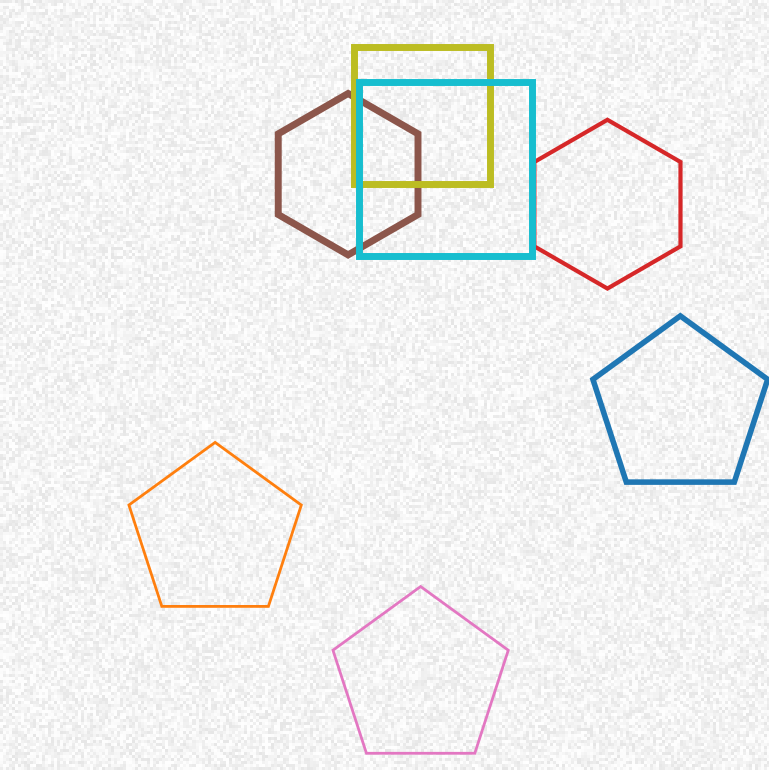[{"shape": "pentagon", "thickness": 2, "radius": 0.6, "center": [0.884, 0.47]}, {"shape": "pentagon", "thickness": 1, "radius": 0.59, "center": [0.279, 0.308]}, {"shape": "hexagon", "thickness": 1.5, "radius": 0.55, "center": [0.789, 0.735]}, {"shape": "hexagon", "thickness": 2.5, "radius": 0.52, "center": [0.452, 0.774]}, {"shape": "pentagon", "thickness": 1, "radius": 0.6, "center": [0.546, 0.119]}, {"shape": "square", "thickness": 2.5, "radius": 0.44, "center": [0.548, 0.85]}, {"shape": "square", "thickness": 2.5, "radius": 0.56, "center": [0.579, 0.78]}]